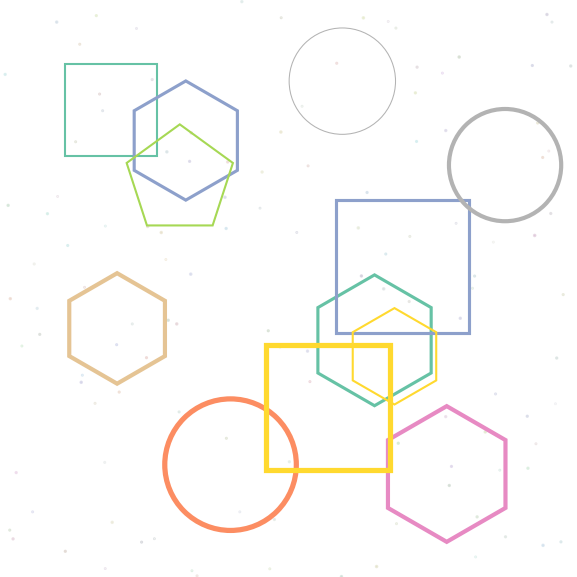[{"shape": "hexagon", "thickness": 1.5, "radius": 0.57, "center": [0.649, 0.41]}, {"shape": "square", "thickness": 1, "radius": 0.4, "center": [0.192, 0.809]}, {"shape": "circle", "thickness": 2.5, "radius": 0.57, "center": [0.399, 0.195]}, {"shape": "hexagon", "thickness": 1.5, "radius": 0.52, "center": [0.322, 0.756]}, {"shape": "square", "thickness": 1.5, "radius": 0.57, "center": [0.698, 0.538]}, {"shape": "hexagon", "thickness": 2, "radius": 0.59, "center": [0.774, 0.178]}, {"shape": "pentagon", "thickness": 1, "radius": 0.48, "center": [0.311, 0.687]}, {"shape": "square", "thickness": 2.5, "radius": 0.54, "center": [0.568, 0.293]}, {"shape": "hexagon", "thickness": 1, "radius": 0.42, "center": [0.683, 0.382]}, {"shape": "hexagon", "thickness": 2, "radius": 0.48, "center": [0.203, 0.43]}, {"shape": "circle", "thickness": 2, "radius": 0.49, "center": [0.875, 0.713]}, {"shape": "circle", "thickness": 0.5, "radius": 0.46, "center": [0.593, 0.859]}]